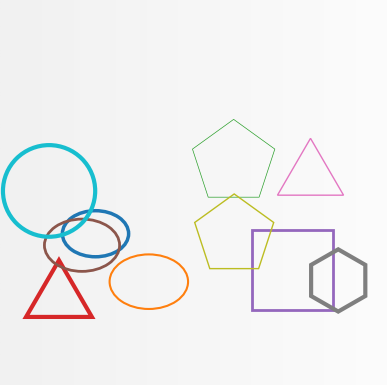[{"shape": "oval", "thickness": 2.5, "radius": 0.43, "center": [0.246, 0.393]}, {"shape": "oval", "thickness": 1.5, "radius": 0.51, "center": [0.384, 0.268]}, {"shape": "pentagon", "thickness": 0.5, "radius": 0.56, "center": [0.603, 0.578]}, {"shape": "triangle", "thickness": 3, "radius": 0.49, "center": [0.152, 0.226]}, {"shape": "square", "thickness": 2, "radius": 0.52, "center": [0.755, 0.299]}, {"shape": "oval", "thickness": 2, "radius": 0.48, "center": [0.212, 0.363]}, {"shape": "triangle", "thickness": 1, "radius": 0.49, "center": [0.801, 0.542]}, {"shape": "hexagon", "thickness": 3, "radius": 0.4, "center": [0.873, 0.272]}, {"shape": "pentagon", "thickness": 1, "radius": 0.54, "center": [0.604, 0.389]}, {"shape": "circle", "thickness": 3, "radius": 0.6, "center": [0.127, 0.504]}]